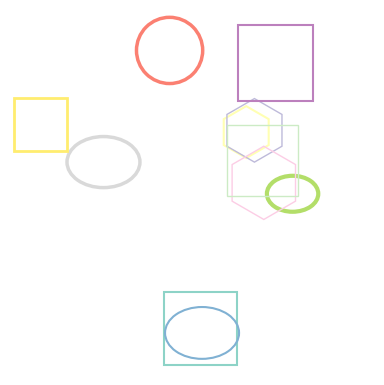[{"shape": "square", "thickness": 1.5, "radius": 0.47, "center": [0.521, 0.146]}, {"shape": "hexagon", "thickness": 1.5, "radius": 0.34, "center": [0.64, 0.657]}, {"shape": "hexagon", "thickness": 1, "radius": 0.41, "center": [0.661, 0.661]}, {"shape": "circle", "thickness": 2.5, "radius": 0.43, "center": [0.44, 0.869]}, {"shape": "oval", "thickness": 1.5, "radius": 0.48, "center": [0.525, 0.135]}, {"shape": "oval", "thickness": 3, "radius": 0.33, "center": [0.76, 0.497]}, {"shape": "hexagon", "thickness": 1, "radius": 0.48, "center": [0.685, 0.525]}, {"shape": "oval", "thickness": 2.5, "radius": 0.47, "center": [0.269, 0.579]}, {"shape": "square", "thickness": 1.5, "radius": 0.49, "center": [0.715, 0.837]}, {"shape": "square", "thickness": 1, "radius": 0.46, "center": [0.681, 0.582]}, {"shape": "square", "thickness": 2, "radius": 0.34, "center": [0.105, 0.677]}]